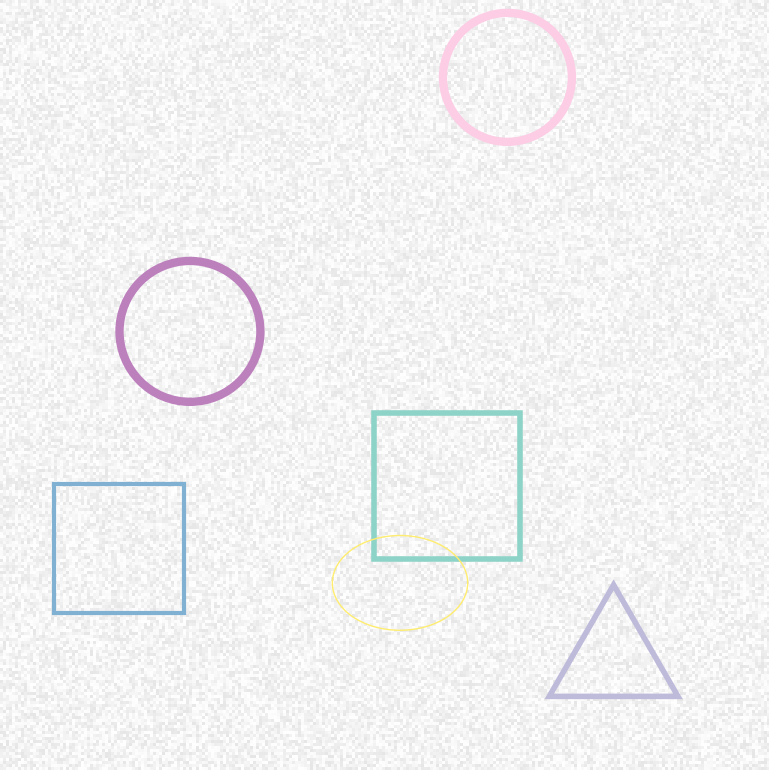[{"shape": "square", "thickness": 2, "radius": 0.47, "center": [0.58, 0.369]}, {"shape": "triangle", "thickness": 2, "radius": 0.48, "center": [0.797, 0.144]}, {"shape": "square", "thickness": 1.5, "radius": 0.42, "center": [0.155, 0.288]}, {"shape": "circle", "thickness": 3, "radius": 0.42, "center": [0.659, 0.9]}, {"shape": "circle", "thickness": 3, "radius": 0.46, "center": [0.247, 0.57]}, {"shape": "oval", "thickness": 0.5, "radius": 0.44, "center": [0.52, 0.243]}]